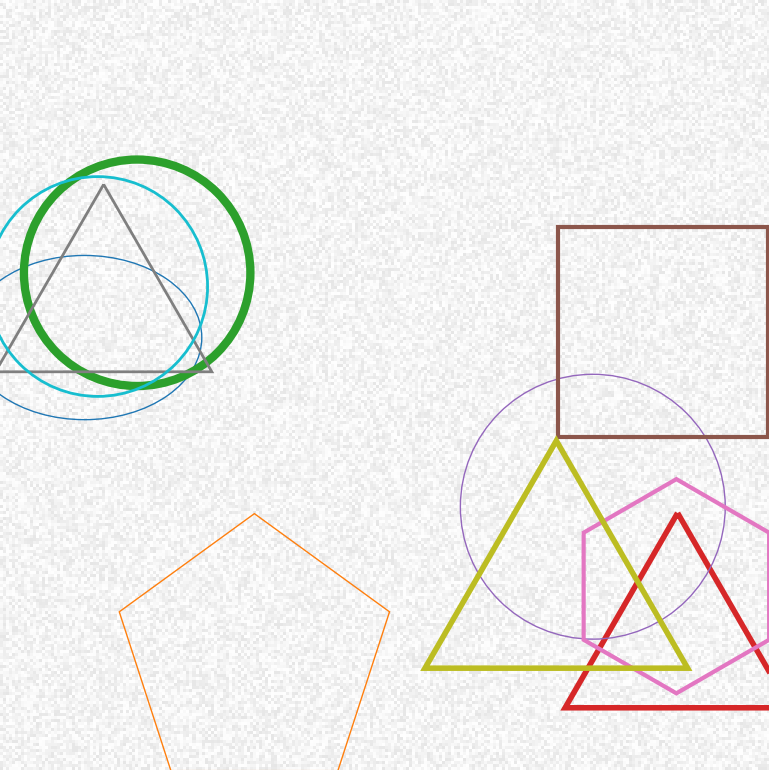[{"shape": "oval", "thickness": 0.5, "radius": 0.76, "center": [0.11, 0.562]}, {"shape": "pentagon", "thickness": 0.5, "radius": 0.92, "center": [0.33, 0.148]}, {"shape": "circle", "thickness": 3, "radius": 0.74, "center": [0.178, 0.646]}, {"shape": "triangle", "thickness": 2, "radius": 0.84, "center": [0.88, 0.165]}, {"shape": "circle", "thickness": 0.5, "radius": 0.86, "center": [0.77, 0.342]}, {"shape": "square", "thickness": 1.5, "radius": 0.68, "center": [0.861, 0.569]}, {"shape": "hexagon", "thickness": 1.5, "radius": 0.7, "center": [0.878, 0.239]}, {"shape": "triangle", "thickness": 1, "radius": 0.81, "center": [0.135, 0.598]}, {"shape": "triangle", "thickness": 2, "radius": 0.98, "center": [0.722, 0.231]}, {"shape": "circle", "thickness": 1, "radius": 0.71, "center": [0.127, 0.628]}]